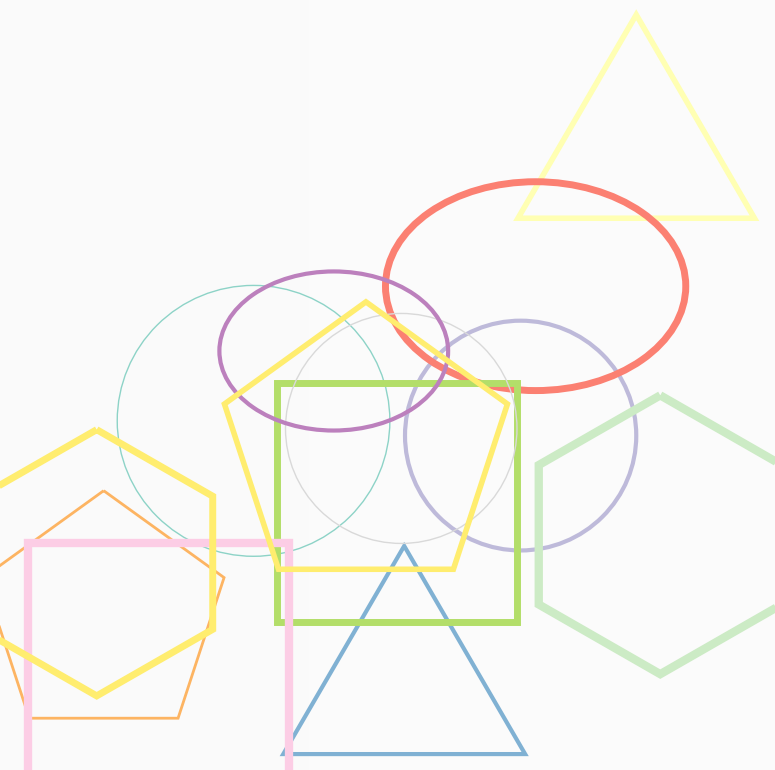[{"shape": "circle", "thickness": 0.5, "radius": 0.88, "center": [0.327, 0.453]}, {"shape": "triangle", "thickness": 2, "radius": 0.88, "center": [0.821, 0.805]}, {"shape": "circle", "thickness": 1.5, "radius": 0.75, "center": [0.672, 0.434]}, {"shape": "oval", "thickness": 2.5, "radius": 0.97, "center": [0.691, 0.628]}, {"shape": "triangle", "thickness": 1.5, "radius": 0.9, "center": [0.522, 0.111]}, {"shape": "pentagon", "thickness": 1, "radius": 0.82, "center": [0.134, 0.199]}, {"shape": "square", "thickness": 2.5, "radius": 0.78, "center": [0.512, 0.347]}, {"shape": "square", "thickness": 3, "radius": 0.84, "center": [0.204, 0.127]}, {"shape": "circle", "thickness": 0.5, "radius": 0.75, "center": [0.518, 0.444]}, {"shape": "oval", "thickness": 1.5, "radius": 0.74, "center": [0.431, 0.544]}, {"shape": "hexagon", "thickness": 3, "radius": 0.91, "center": [0.852, 0.306]}, {"shape": "hexagon", "thickness": 2.5, "radius": 0.86, "center": [0.125, 0.269]}, {"shape": "pentagon", "thickness": 2, "radius": 0.96, "center": [0.472, 0.416]}]